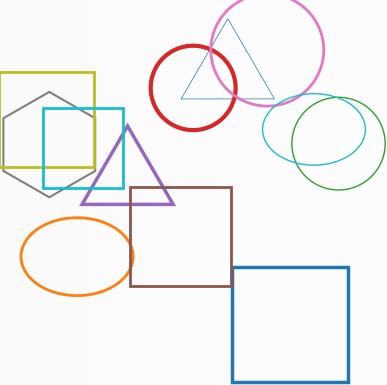[{"shape": "triangle", "thickness": 0.5, "radius": 0.7, "center": [0.588, 0.813]}, {"shape": "square", "thickness": 2.5, "radius": 0.75, "center": [0.749, 0.158]}, {"shape": "oval", "thickness": 2, "radius": 0.72, "center": [0.199, 0.333]}, {"shape": "circle", "thickness": 1, "radius": 0.6, "center": [0.874, 0.627]}, {"shape": "circle", "thickness": 3, "radius": 0.55, "center": [0.498, 0.772]}, {"shape": "triangle", "thickness": 2.5, "radius": 0.68, "center": [0.329, 0.537]}, {"shape": "square", "thickness": 2, "radius": 0.65, "center": [0.466, 0.385]}, {"shape": "circle", "thickness": 2, "radius": 0.73, "center": [0.69, 0.87]}, {"shape": "hexagon", "thickness": 1.5, "radius": 0.68, "center": [0.127, 0.624]}, {"shape": "square", "thickness": 2, "radius": 0.61, "center": [0.12, 0.689]}, {"shape": "square", "thickness": 2, "radius": 0.52, "center": [0.215, 0.615]}, {"shape": "oval", "thickness": 1, "radius": 0.66, "center": [0.81, 0.664]}]